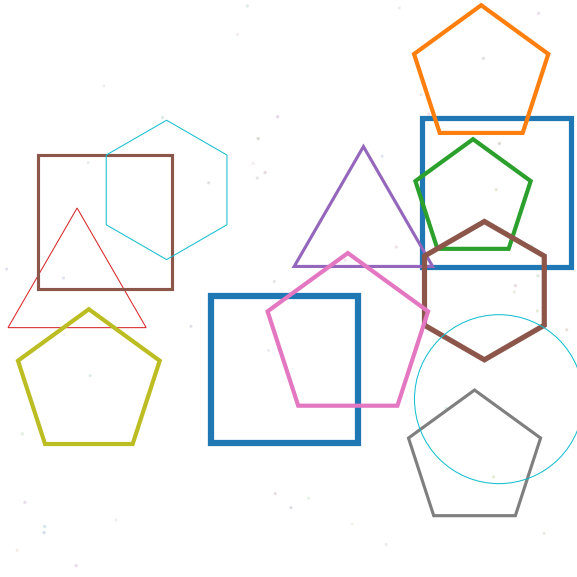[{"shape": "square", "thickness": 3, "radius": 0.64, "center": [0.493, 0.359]}, {"shape": "square", "thickness": 2.5, "radius": 0.64, "center": [0.86, 0.667]}, {"shape": "pentagon", "thickness": 2, "radius": 0.61, "center": [0.833, 0.868]}, {"shape": "pentagon", "thickness": 2, "radius": 0.52, "center": [0.819, 0.653]}, {"shape": "triangle", "thickness": 0.5, "radius": 0.69, "center": [0.134, 0.501]}, {"shape": "triangle", "thickness": 1.5, "radius": 0.69, "center": [0.629, 0.607]}, {"shape": "square", "thickness": 1.5, "radius": 0.58, "center": [0.182, 0.614]}, {"shape": "hexagon", "thickness": 2.5, "radius": 0.6, "center": [0.839, 0.496]}, {"shape": "pentagon", "thickness": 2, "radius": 0.73, "center": [0.602, 0.415]}, {"shape": "pentagon", "thickness": 1.5, "radius": 0.6, "center": [0.822, 0.203]}, {"shape": "pentagon", "thickness": 2, "radius": 0.65, "center": [0.154, 0.335]}, {"shape": "hexagon", "thickness": 0.5, "radius": 0.6, "center": [0.288, 0.67]}, {"shape": "circle", "thickness": 0.5, "radius": 0.73, "center": [0.864, 0.308]}]